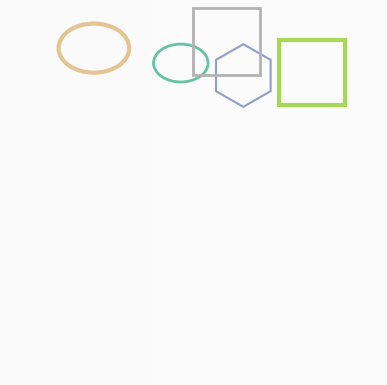[{"shape": "oval", "thickness": 2, "radius": 0.35, "center": [0.467, 0.836]}, {"shape": "hexagon", "thickness": 1.5, "radius": 0.41, "center": [0.628, 0.804]}, {"shape": "square", "thickness": 3, "radius": 0.42, "center": [0.806, 0.811]}, {"shape": "oval", "thickness": 3, "radius": 0.46, "center": [0.242, 0.875]}, {"shape": "square", "thickness": 2, "radius": 0.43, "center": [0.585, 0.892]}]